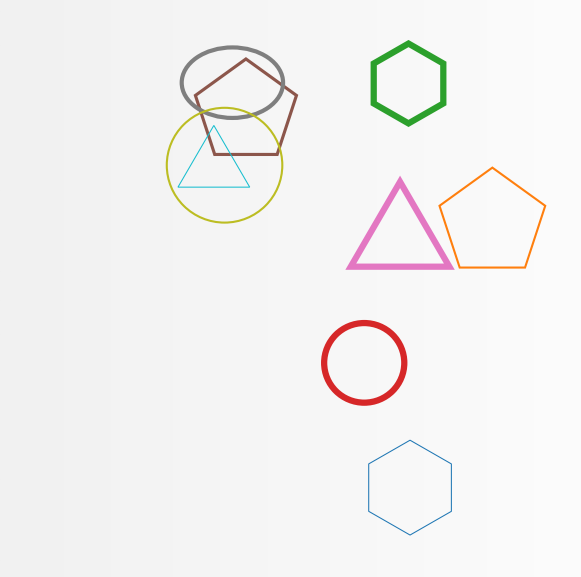[{"shape": "hexagon", "thickness": 0.5, "radius": 0.41, "center": [0.705, 0.155]}, {"shape": "pentagon", "thickness": 1, "radius": 0.48, "center": [0.847, 0.613]}, {"shape": "hexagon", "thickness": 3, "radius": 0.35, "center": [0.703, 0.855]}, {"shape": "circle", "thickness": 3, "radius": 0.34, "center": [0.627, 0.371]}, {"shape": "pentagon", "thickness": 1.5, "radius": 0.46, "center": [0.423, 0.806]}, {"shape": "triangle", "thickness": 3, "radius": 0.49, "center": [0.688, 0.586]}, {"shape": "oval", "thickness": 2, "radius": 0.44, "center": [0.4, 0.856]}, {"shape": "circle", "thickness": 1, "radius": 0.5, "center": [0.386, 0.713]}, {"shape": "triangle", "thickness": 0.5, "radius": 0.36, "center": [0.368, 0.711]}]